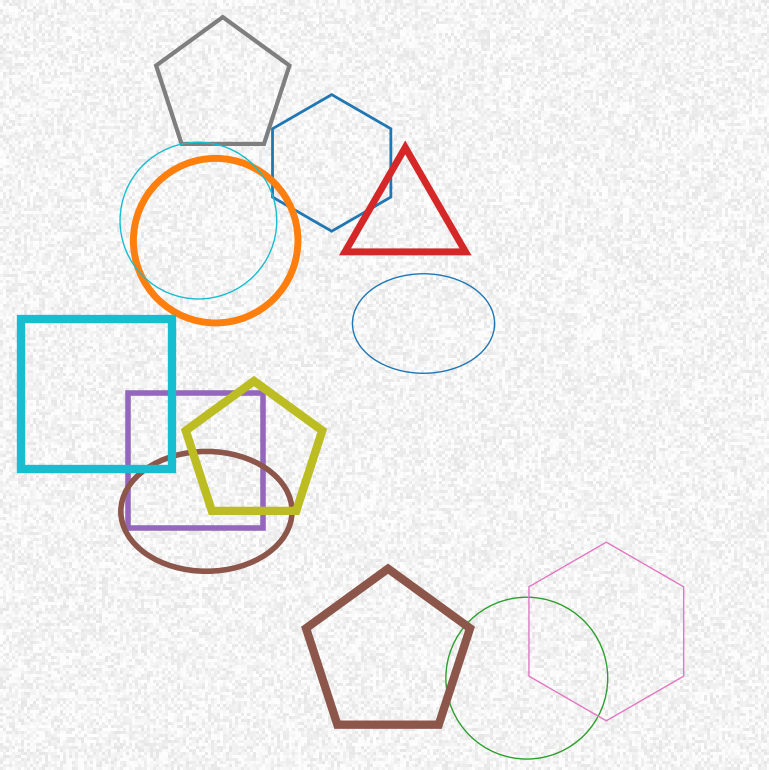[{"shape": "hexagon", "thickness": 1, "radius": 0.44, "center": [0.431, 0.788]}, {"shape": "oval", "thickness": 0.5, "radius": 0.46, "center": [0.55, 0.58]}, {"shape": "circle", "thickness": 2.5, "radius": 0.53, "center": [0.28, 0.687]}, {"shape": "circle", "thickness": 0.5, "radius": 0.53, "center": [0.684, 0.119]}, {"shape": "triangle", "thickness": 2.5, "radius": 0.45, "center": [0.526, 0.718]}, {"shape": "square", "thickness": 2, "radius": 0.44, "center": [0.254, 0.402]}, {"shape": "pentagon", "thickness": 3, "radius": 0.56, "center": [0.504, 0.149]}, {"shape": "oval", "thickness": 2, "radius": 0.56, "center": [0.268, 0.336]}, {"shape": "hexagon", "thickness": 0.5, "radius": 0.58, "center": [0.787, 0.18]}, {"shape": "pentagon", "thickness": 1.5, "radius": 0.46, "center": [0.289, 0.887]}, {"shape": "pentagon", "thickness": 3, "radius": 0.47, "center": [0.33, 0.412]}, {"shape": "circle", "thickness": 0.5, "radius": 0.51, "center": [0.258, 0.713]}, {"shape": "square", "thickness": 3, "radius": 0.49, "center": [0.125, 0.488]}]